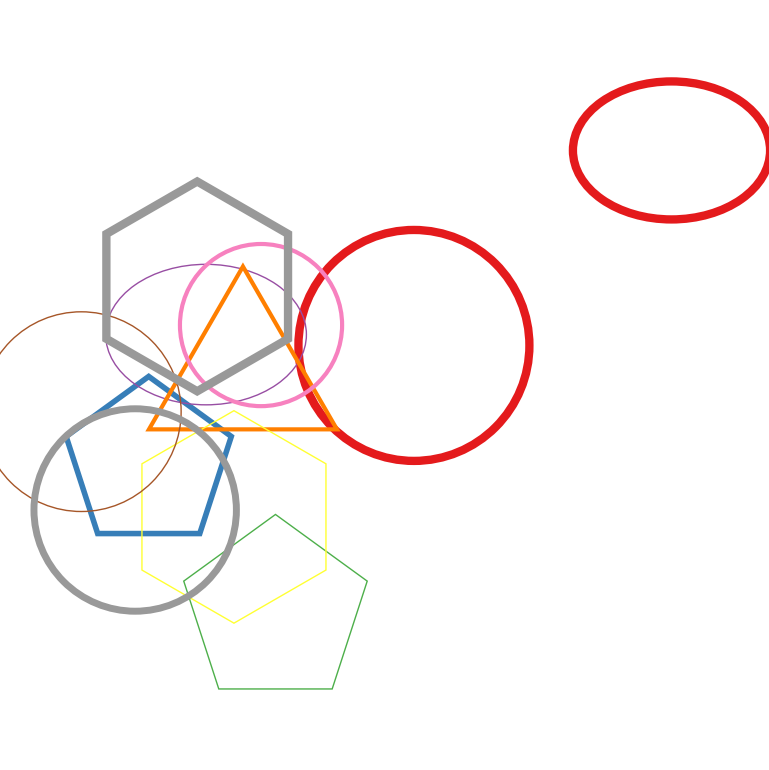[{"shape": "oval", "thickness": 3, "radius": 0.64, "center": [0.872, 0.805]}, {"shape": "circle", "thickness": 3, "radius": 0.75, "center": [0.538, 0.551]}, {"shape": "pentagon", "thickness": 2, "radius": 0.56, "center": [0.193, 0.398]}, {"shape": "pentagon", "thickness": 0.5, "radius": 0.63, "center": [0.358, 0.207]}, {"shape": "oval", "thickness": 0.5, "radius": 0.65, "center": [0.268, 0.565]}, {"shape": "triangle", "thickness": 1.5, "radius": 0.7, "center": [0.316, 0.513]}, {"shape": "hexagon", "thickness": 0.5, "radius": 0.69, "center": [0.304, 0.329]}, {"shape": "circle", "thickness": 0.5, "radius": 0.65, "center": [0.106, 0.465]}, {"shape": "circle", "thickness": 1.5, "radius": 0.53, "center": [0.339, 0.578]}, {"shape": "circle", "thickness": 2.5, "radius": 0.66, "center": [0.176, 0.338]}, {"shape": "hexagon", "thickness": 3, "radius": 0.68, "center": [0.256, 0.628]}]